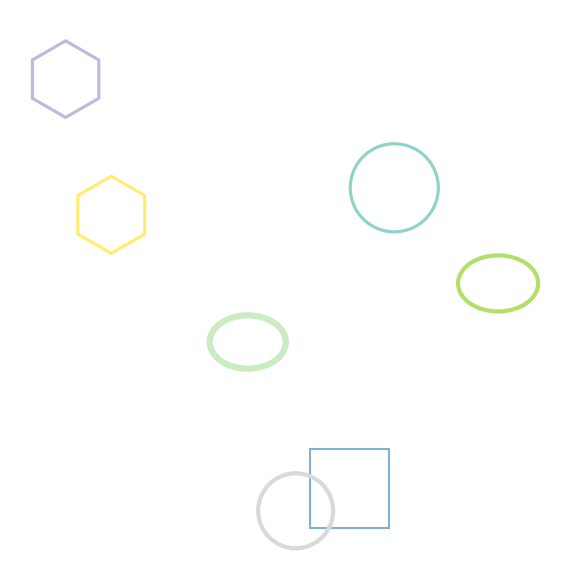[{"shape": "circle", "thickness": 1.5, "radius": 0.38, "center": [0.683, 0.674]}, {"shape": "hexagon", "thickness": 1.5, "radius": 0.33, "center": [0.114, 0.862]}, {"shape": "square", "thickness": 1, "radius": 0.34, "center": [0.605, 0.153]}, {"shape": "oval", "thickness": 2, "radius": 0.35, "center": [0.862, 0.508]}, {"shape": "circle", "thickness": 2, "radius": 0.32, "center": [0.512, 0.115]}, {"shape": "oval", "thickness": 3, "radius": 0.33, "center": [0.429, 0.407]}, {"shape": "hexagon", "thickness": 1.5, "radius": 0.33, "center": [0.193, 0.627]}]